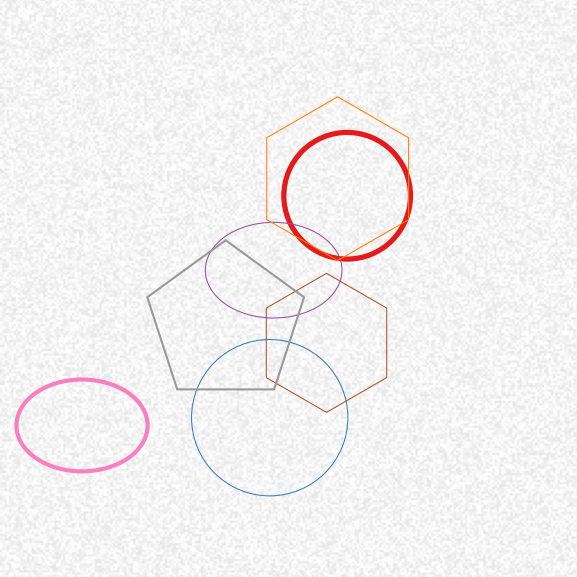[{"shape": "circle", "thickness": 2.5, "radius": 0.55, "center": [0.601, 0.66]}, {"shape": "circle", "thickness": 0.5, "radius": 0.68, "center": [0.467, 0.276]}, {"shape": "oval", "thickness": 0.5, "radius": 0.59, "center": [0.474, 0.531]}, {"shape": "hexagon", "thickness": 0.5, "radius": 0.71, "center": [0.585, 0.69]}, {"shape": "hexagon", "thickness": 0.5, "radius": 0.6, "center": [0.565, 0.405]}, {"shape": "oval", "thickness": 2, "radius": 0.57, "center": [0.142, 0.262]}, {"shape": "pentagon", "thickness": 1, "radius": 0.71, "center": [0.391, 0.44]}]